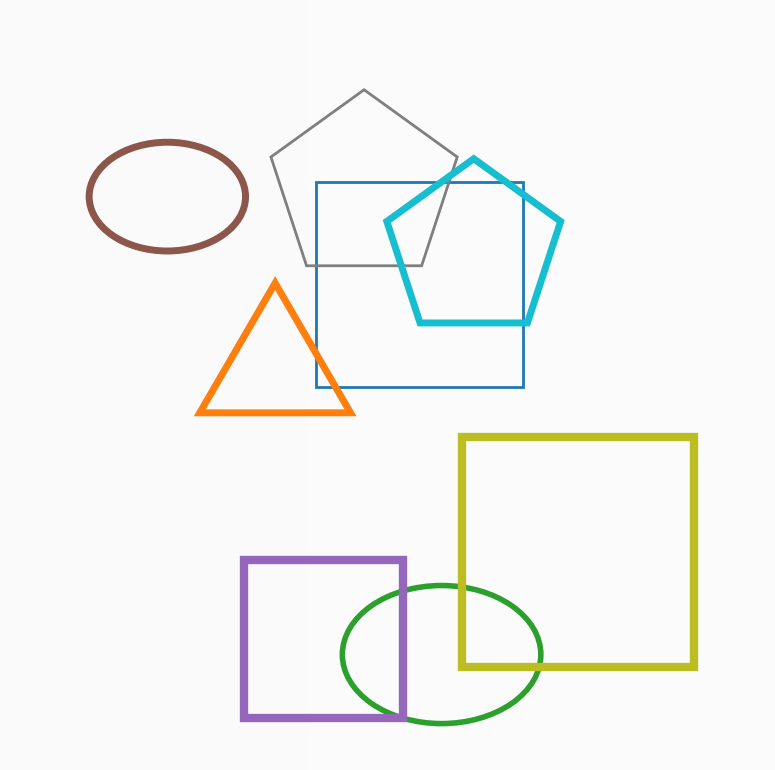[{"shape": "square", "thickness": 1, "radius": 0.67, "center": [0.541, 0.63]}, {"shape": "triangle", "thickness": 2.5, "radius": 0.56, "center": [0.355, 0.52]}, {"shape": "oval", "thickness": 2, "radius": 0.64, "center": [0.57, 0.15]}, {"shape": "square", "thickness": 3, "radius": 0.51, "center": [0.417, 0.17]}, {"shape": "oval", "thickness": 2.5, "radius": 0.5, "center": [0.216, 0.745]}, {"shape": "pentagon", "thickness": 1, "radius": 0.63, "center": [0.47, 0.757]}, {"shape": "square", "thickness": 3, "radius": 0.75, "center": [0.746, 0.283]}, {"shape": "pentagon", "thickness": 2.5, "radius": 0.59, "center": [0.611, 0.676]}]